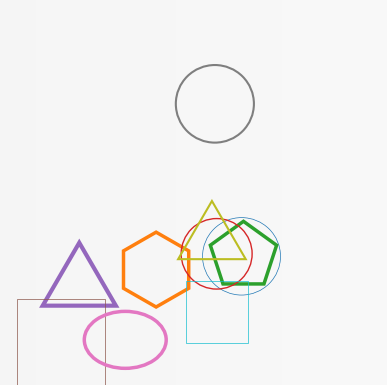[{"shape": "circle", "thickness": 0.5, "radius": 0.5, "center": [0.623, 0.334]}, {"shape": "hexagon", "thickness": 2.5, "radius": 0.49, "center": [0.403, 0.3]}, {"shape": "pentagon", "thickness": 2.5, "radius": 0.45, "center": [0.628, 0.335]}, {"shape": "circle", "thickness": 1, "radius": 0.46, "center": [0.559, 0.341]}, {"shape": "triangle", "thickness": 3, "radius": 0.54, "center": [0.205, 0.261]}, {"shape": "square", "thickness": 0.5, "radius": 0.57, "center": [0.157, 0.11]}, {"shape": "oval", "thickness": 2.5, "radius": 0.53, "center": [0.323, 0.117]}, {"shape": "circle", "thickness": 1.5, "radius": 0.5, "center": [0.554, 0.73]}, {"shape": "triangle", "thickness": 1.5, "radius": 0.5, "center": [0.547, 0.377]}, {"shape": "square", "thickness": 0.5, "radius": 0.4, "center": [0.559, 0.19]}]